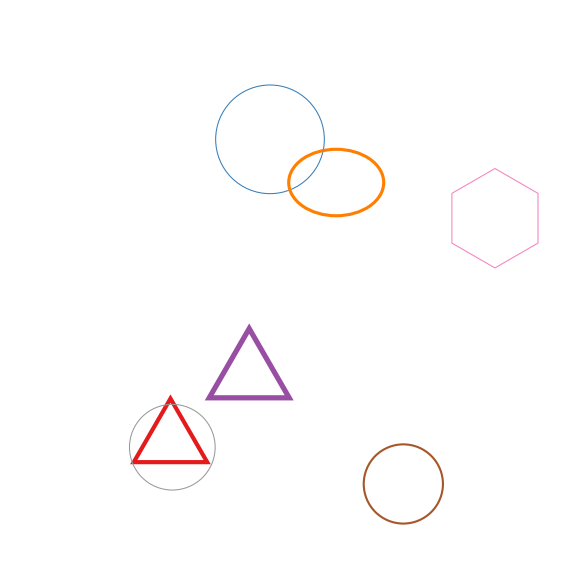[{"shape": "triangle", "thickness": 2, "radius": 0.37, "center": [0.295, 0.236]}, {"shape": "circle", "thickness": 0.5, "radius": 0.47, "center": [0.468, 0.758]}, {"shape": "triangle", "thickness": 2.5, "radius": 0.4, "center": [0.432, 0.35]}, {"shape": "oval", "thickness": 1.5, "radius": 0.41, "center": [0.582, 0.683]}, {"shape": "circle", "thickness": 1, "radius": 0.34, "center": [0.698, 0.161]}, {"shape": "hexagon", "thickness": 0.5, "radius": 0.43, "center": [0.857, 0.621]}, {"shape": "circle", "thickness": 0.5, "radius": 0.37, "center": [0.298, 0.225]}]